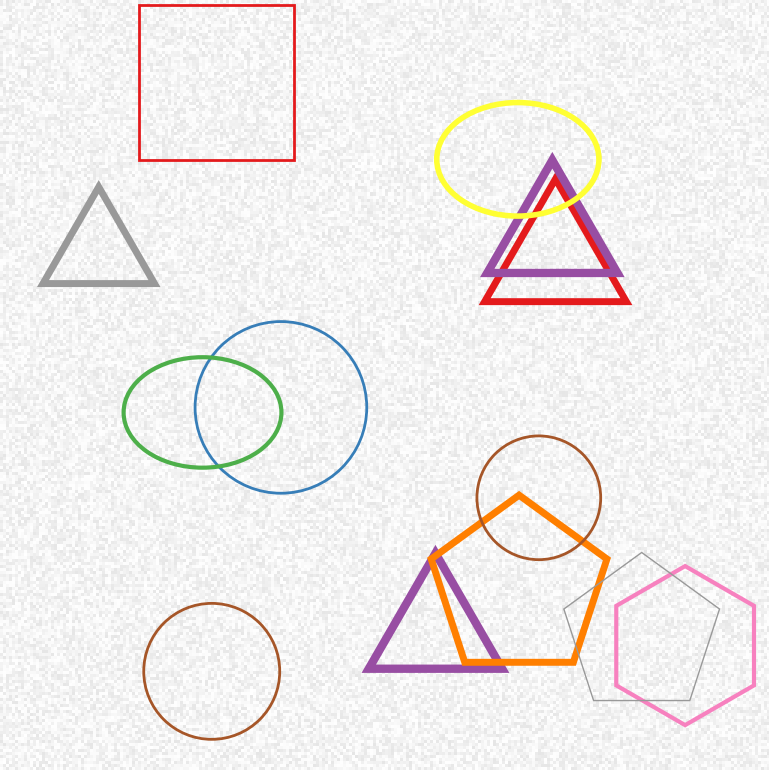[{"shape": "square", "thickness": 1, "radius": 0.5, "center": [0.281, 0.893]}, {"shape": "triangle", "thickness": 2.5, "radius": 0.53, "center": [0.721, 0.661]}, {"shape": "circle", "thickness": 1, "radius": 0.56, "center": [0.365, 0.471]}, {"shape": "oval", "thickness": 1.5, "radius": 0.51, "center": [0.263, 0.464]}, {"shape": "triangle", "thickness": 3, "radius": 0.5, "center": [0.566, 0.182]}, {"shape": "triangle", "thickness": 3, "radius": 0.49, "center": [0.717, 0.694]}, {"shape": "pentagon", "thickness": 2.5, "radius": 0.6, "center": [0.674, 0.237]}, {"shape": "oval", "thickness": 2, "radius": 0.53, "center": [0.673, 0.793]}, {"shape": "circle", "thickness": 1, "radius": 0.4, "center": [0.7, 0.354]}, {"shape": "circle", "thickness": 1, "radius": 0.44, "center": [0.275, 0.128]}, {"shape": "hexagon", "thickness": 1.5, "radius": 0.52, "center": [0.89, 0.162]}, {"shape": "triangle", "thickness": 2.5, "radius": 0.42, "center": [0.128, 0.674]}, {"shape": "pentagon", "thickness": 0.5, "radius": 0.53, "center": [0.833, 0.176]}]